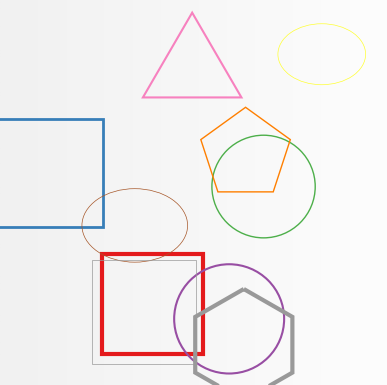[{"shape": "square", "thickness": 3, "radius": 0.65, "center": [0.394, 0.21]}, {"shape": "square", "thickness": 2, "radius": 0.7, "center": [0.125, 0.55]}, {"shape": "circle", "thickness": 1, "radius": 0.67, "center": [0.68, 0.515]}, {"shape": "circle", "thickness": 1.5, "radius": 0.71, "center": [0.591, 0.172]}, {"shape": "pentagon", "thickness": 1, "radius": 0.61, "center": [0.634, 0.6]}, {"shape": "oval", "thickness": 0.5, "radius": 0.57, "center": [0.83, 0.859]}, {"shape": "oval", "thickness": 0.5, "radius": 0.68, "center": [0.348, 0.414]}, {"shape": "triangle", "thickness": 1.5, "radius": 0.73, "center": [0.496, 0.82]}, {"shape": "square", "thickness": 0.5, "radius": 0.67, "center": [0.371, 0.19]}, {"shape": "hexagon", "thickness": 3, "radius": 0.72, "center": [0.629, 0.105]}]